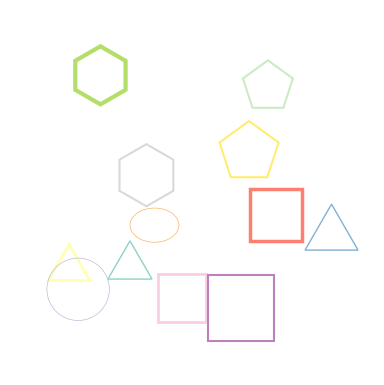[{"shape": "triangle", "thickness": 1, "radius": 0.33, "center": [0.338, 0.308]}, {"shape": "triangle", "thickness": 2, "radius": 0.31, "center": [0.179, 0.303]}, {"shape": "circle", "thickness": 0.5, "radius": 0.41, "center": [0.203, 0.249]}, {"shape": "square", "thickness": 2.5, "radius": 0.34, "center": [0.717, 0.442]}, {"shape": "triangle", "thickness": 1, "radius": 0.4, "center": [0.861, 0.39]}, {"shape": "oval", "thickness": 0.5, "radius": 0.32, "center": [0.401, 0.415]}, {"shape": "hexagon", "thickness": 3, "radius": 0.38, "center": [0.261, 0.804]}, {"shape": "square", "thickness": 2, "radius": 0.31, "center": [0.473, 0.227]}, {"shape": "hexagon", "thickness": 1.5, "radius": 0.4, "center": [0.38, 0.545]}, {"shape": "square", "thickness": 1.5, "radius": 0.43, "center": [0.626, 0.201]}, {"shape": "pentagon", "thickness": 1.5, "radius": 0.34, "center": [0.696, 0.775]}, {"shape": "pentagon", "thickness": 1.5, "radius": 0.4, "center": [0.647, 0.605]}]